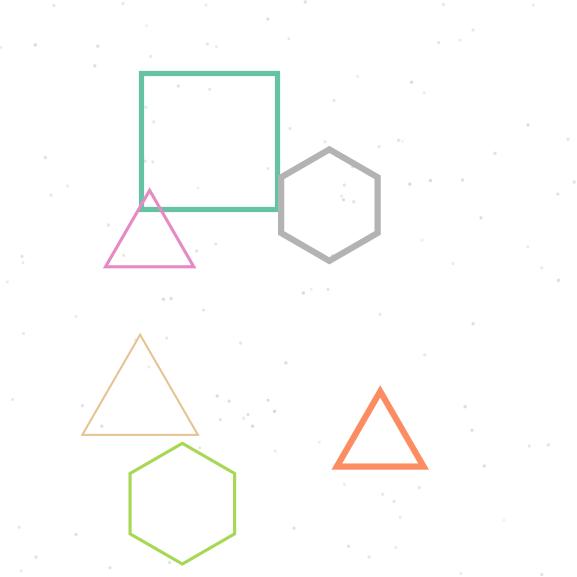[{"shape": "square", "thickness": 2.5, "radius": 0.59, "center": [0.362, 0.755]}, {"shape": "triangle", "thickness": 3, "radius": 0.43, "center": [0.658, 0.235]}, {"shape": "triangle", "thickness": 1.5, "radius": 0.44, "center": [0.259, 0.581]}, {"shape": "hexagon", "thickness": 1.5, "radius": 0.52, "center": [0.316, 0.127]}, {"shape": "triangle", "thickness": 1, "radius": 0.58, "center": [0.243, 0.304]}, {"shape": "hexagon", "thickness": 3, "radius": 0.48, "center": [0.57, 0.644]}]